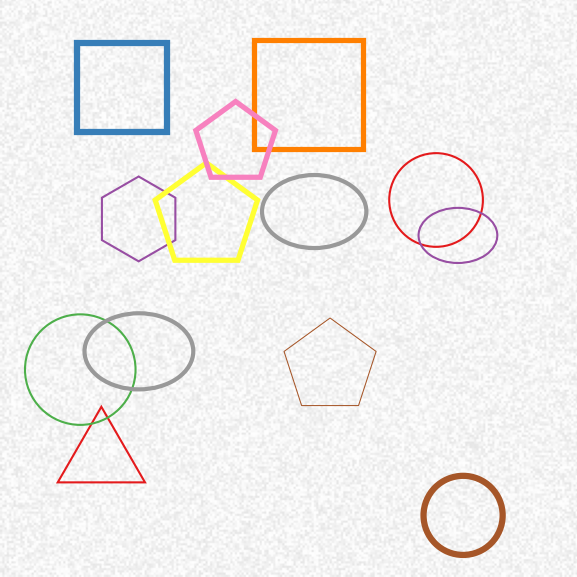[{"shape": "triangle", "thickness": 1, "radius": 0.44, "center": [0.176, 0.207]}, {"shape": "circle", "thickness": 1, "radius": 0.41, "center": [0.755, 0.653]}, {"shape": "square", "thickness": 3, "radius": 0.39, "center": [0.211, 0.848]}, {"shape": "circle", "thickness": 1, "radius": 0.48, "center": [0.139, 0.359]}, {"shape": "hexagon", "thickness": 1, "radius": 0.37, "center": [0.24, 0.62]}, {"shape": "oval", "thickness": 1, "radius": 0.34, "center": [0.793, 0.591]}, {"shape": "square", "thickness": 2.5, "radius": 0.47, "center": [0.534, 0.836]}, {"shape": "pentagon", "thickness": 2.5, "radius": 0.47, "center": [0.357, 0.624]}, {"shape": "pentagon", "thickness": 0.5, "radius": 0.42, "center": [0.572, 0.365]}, {"shape": "circle", "thickness": 3, "radius": 0.34, "center": [0.802, 0.107]}, {"shape": "pentagon", "thickness": 2.5, "radius": 0.36, "center": [0.408, 0.751]}, {"shape": "oval", "thickness": 2, "radius": 0.45, "center": [0.544, 0.633]}, {"shape": "oval", "thickness": 2, "radius": 0.47, "center": [0.241, 0.391]}]